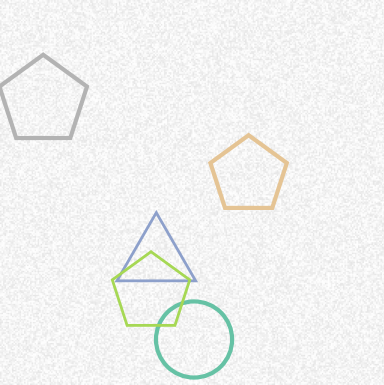[{"shape": "circle", "thickness": 3, "radius": 0.49, "center": [0.504, 0.118]}, {"shape": "triangle", "thickness": 2, "radius": 0.59, "center": [0.406, 0.33]}, {"shape": "pentagon", "thickness": 2, "radius": 0.53, "center": [0.392, 0.24]}, {"shape": "pentagon", "thickness": 3, "radius": 0.52, "center": [0.646, 0.544]}, {"shape": "pentagon", "thickness": 3, "radius": 0.6, "center": [0.112, 0.738]}]